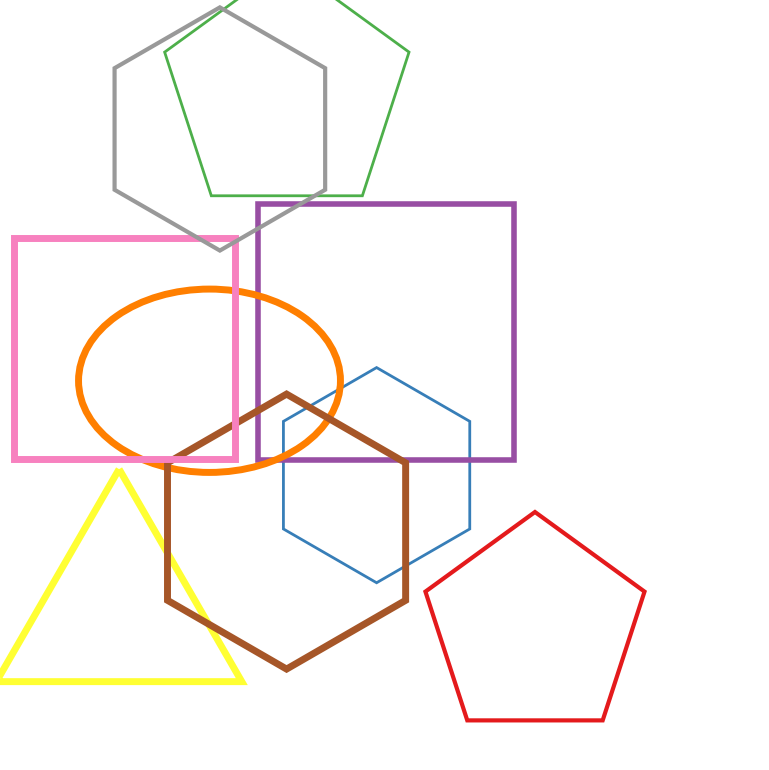[{"shape": "pentagon", "thickness": 1.5, "radius": 0.75, "center": [0.695, 0.185]}, {"shape": "hexagon", "thickness": 1, "radius": 0.7, "center": [0.489, 0.383]}, {"shape": "pentagon", "thickness": 1, "radius": 0.83, "center": [0.373, 0.881]}, {"shape": "square", "thickness": 2, "radius": 0.83, "center": [0.501, 0.568]}, {"shape": "oval", "thickness": 2.5, "radius": 0.85, "center": [0.272, 0.506]}, {"shape": "triangle", "thickness": 2.5, "radius": 0.92, "center": [0.155, 0.207]}, {"shape": "hexagon", "thickness": 2.5, "radius": 0.89, "center": [0.372, 0.31]}, {"shape": "square", "thickness": 2.5, "radius": 0.72, "center": [0.162, 0.548]}, {"shape": "hexagon", "thickness": 1.5, "radius": 0.79, "center": [0.286, 0.833]}]